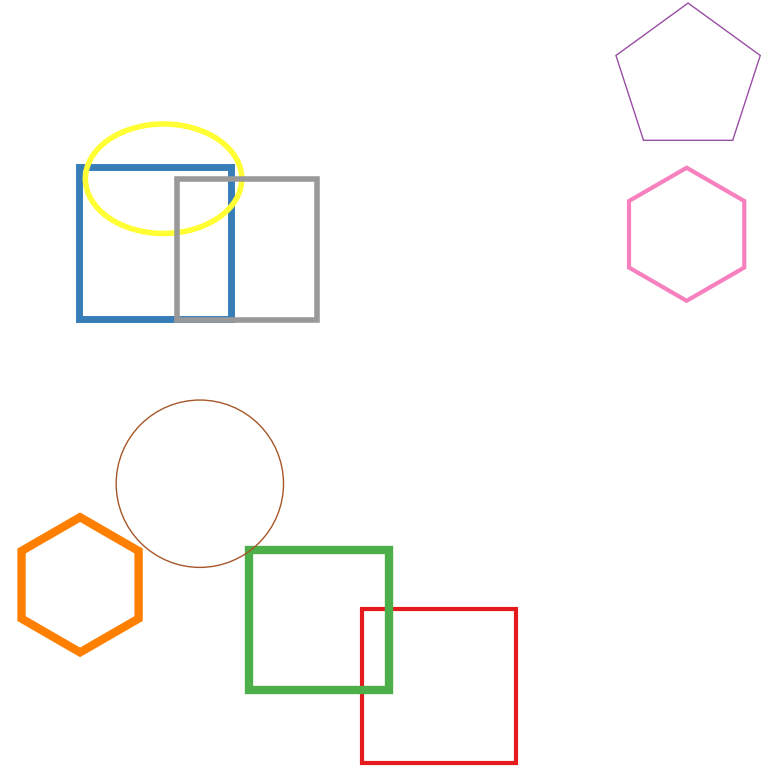[{"shape": "square", "thickness": 1.5, "radius": 0.5, "center": [0.57, 0.109]}, {"shape": "square", "thickness": 2.5, "radius": 0.49, "center": [0.201, 0.685]}, {"shape": "square", "thickness": 3, "radius": 0.45, "center": [0.415, 0.195]}, {"shape": "pentagon", "thickness": 0.5, "radius": 0.49, "center": [0.894, 0.897]}, {"shape": "hexagon", "thickness": 3, "radius": 0.44, "center": [0.104, 0.241]}, {"shape": "oval", "thickness": 2, "radius": 0.51, "center": [0.212, 0.768]}, {"shape": "circle", "thickness": 0.5, "radius": 0.54, "center": [0.26, 0.372]}, {"shape": "hexagon", "thickness": 1.5, "radius": 0.43, "center": [0.892, 0.696]}, {"shape": "square", "thickness": 2, "radius": 0.46, "center": [0.321, 0.676]}]